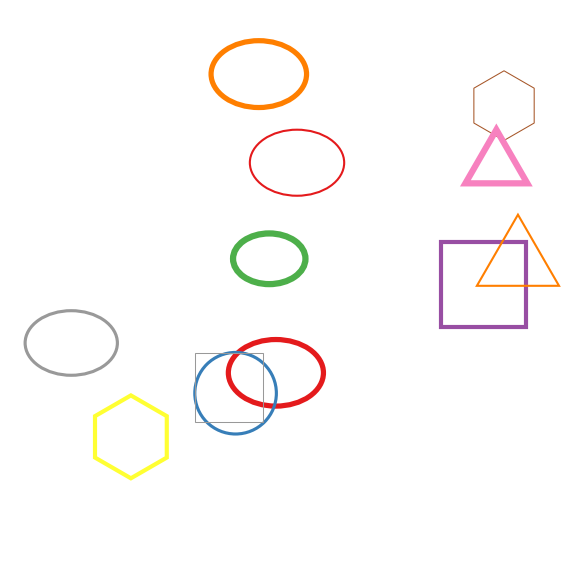[{"shape": "oval", "thickness": 2.5, "radius": 0.41, "center": [0.478, 0.354]}, {"shape": "oval", "thickness": 1, "radius": 0.41, "center": [0.514, 0.717]}, {"shape": "circle", "thickness": 1.5, "radius": 0.35, "center": [0.408, 0.318]}, {"shape": "oval", "thickness": 3, "radius": 0.31, "center": [0.466, 0.551]}, {"shape": "square", "thickness": 2, "radius": 0.37, "center": [0.838, 0.506]}, {"shape": "oval", "thickness": 2.5, "radius": 0.41, "center": [0.448, 0.871]}, {"shape": "triangle", "thickness": 1, "radius": 0.41, "center": [0.897, 0.545]}, {"shape": "hexagon", "thickness": 2, "radius": 0.36, "center": [0.227, 0.243]}, {"shape": "hexagon", "thickness": 0.5, "radius": 0.3, "center": [0.873, 0.816]}, {"shape": "triangle", "thickness": 3, "radius": 0.31, "center": [0.859, 0.713]}, {"shape": "oval", "thickness": 1.5, "radius": 0.4, "center": [0.123, 0.405]}, {"shape": "square", "thickness": 0.5, "radius": 0.3, "center": [0.397, 0.329]}]